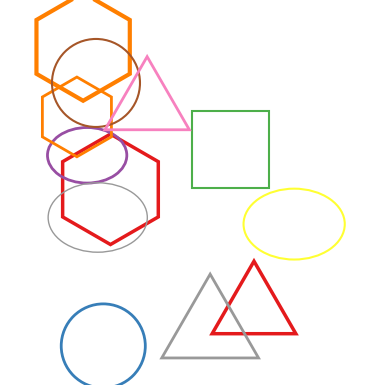[{"shape": "hexagon", "thickness": 2.5, "radius": 0.72, "center": [0.287, 0.508]}, {"shape": "triangle", "thickness": 2.5, "radius": 0.63, "center": [0.66, 0.196]}, {"shape": "circle", "thickness": 2, "radius": 0.55, "center": [0.268, 0.101]}, {"shape": "square", "thickness": 1.5, "radius": 0.5, "center": [0.598, 0.611]}, {"shape": "oval", "thickness": 2, "radius": 0.52, "center": [0.226, 0.597]}, {"shape": "hexagon", "thickness": 3, "radius": 0.7, "center": [0.216, 0.878]}, {"shape": "hexagon", "thickness": 2, "radius": 0.52, "center": [0.2, 0.696]}, {"shape": "oval", "thickness": 1.5, "radius": 0.66, "center": [0.764, 0.418]}, {"shape": "circle", "thickness": 1.5, "radius": 0.57, "center": [0.249, 0.785]}, {"shape": "triangle", "thickness": 2, "radius": 0.63, "center": [0.382, 0.726]}, {"shape": "oval", "thickness": 1, "radius": 0.64, "center": [0.254, 0.435]}, {"shape": "triangle", "thickness": 2, "radius": 0.73, "center": [0.546, 0.143]}]